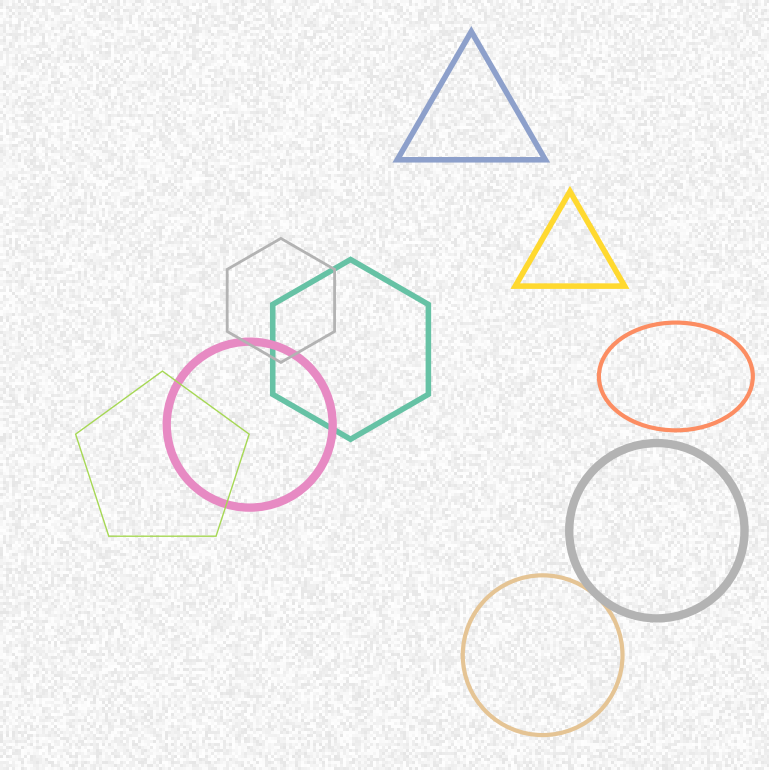[{"shape": "hexagon", "thickness": 2, "radius": 0.58, "center": [0.455, 0.546]}, {"shape": "oval", "thickness": 1.5, "radius": 0.5, "center": [0.878, 0.511]}, {"shape": "triangle", "thickness": 2, "radius": 0.56, "center": [0.612, 0.848]}, {"shape": "circle", "thickness": 3, "radius": 0.54, "center": [0.324, 0.449]}, {"shape": "pentagon", "thickness": 0.5, "radius": 0.59, "center": [0.211, 0.4]}, {"shape": "triangle", "thickness": 2, "radius": 0.41, "center": [0.74, 0.669]}, {"shape": "circle", "thickness": 1.5, "radius": 0.52, "center": [0.705, 0.149]}, {"shape": "circle", "thickness": 3, "radius": 0.57, "center": [0.853, 0.311]}, {"shape": "hexagon", "thickness": 1, "radius": 0.4, "center": [0.365, 0.61]}]